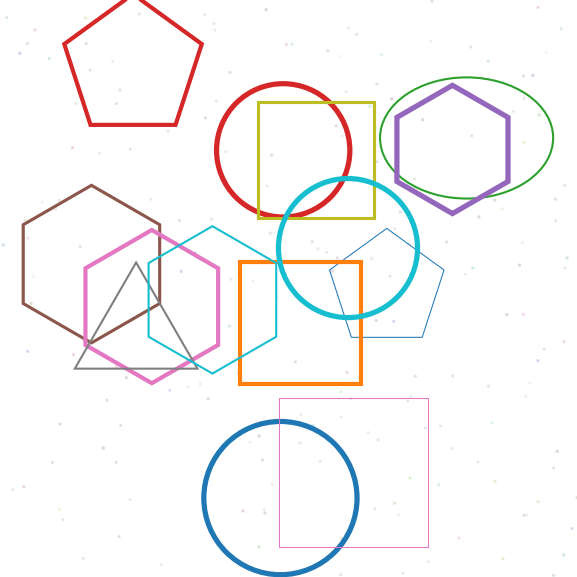[{"shape": "circle", "thickness": 2.5, "radius": 0.66, "center": [0.486, 0.137]}, {"shape": "pentagon", "thickness": 0.5, "radius": 0.52, "center": [0.67, 0.499]}, {"shape": "square", "thickness": 2, "radius": 0.53, "center": [0.52, 0.44]}, {"shape": "oval", "thickness": 1, "radius": 0.75, "center": [0.808, 0.76]}, {"shape": "pentagon", "thickness": 2, "radius": 0.63, "center": [0.23, 0.884]}, {"shape": "circle", "thickness": 2.5, "radius": 0.58, "center": [0.49, 0.739]}, {"shape": "hexagon", "thickness": 2.5, "radius": 0.56, "center": [0.783, 0.74]}, {"shape": "hexagon", "thickness": 1.5, "radius": 0.68, "center": [0.158, 0.542]}, {"shape": "hexagon", "thickness": 2, "radius": 0.66, "center": [0.263, 0.468]}, {"shape": "square", "thickness": 0.5, "radius": 0.65, "center": [0.613, 0.181]}, {"shape": "triangle", "thickness": 1, "radius": 0.61, "center": [0.236, 0.422]}, {"shape": "square", "thickness": 1.5, "radius": 0.5, "center": [0.548, 0.723]}, {"shape": "hexagon", "thickness": 1, "radius": 0.64, "center": [0.368, 0.48]}, {"shape": "circle", "thickness": 2.5, "radius": 0.6, "center": [0.603, 0.57]}]